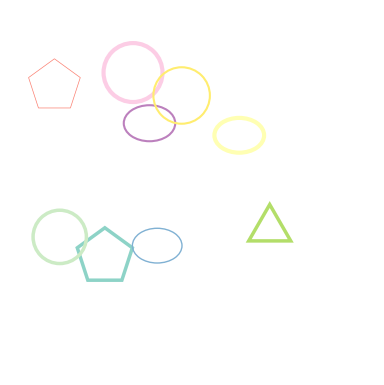[{"shape": "pentagon", "thickness": 2.5, "radius": 0.38, "center": [0.272, 0.333]}, {"shape": "oval", "thickness": 3, "radius": 0.32, "center": [0.621, 0.649]}, {"shape": "pentagon", "thickness": 0.5, "radius": 0.35, "center": [0.141, 0.777]}, {"shape": "oval", "thickness": 1, "radius": 0.32, "center": [0.408, 0.362]}, {"shape": "triangle", "thickness": 2.5, "radius": 0.32, "center": [0.701, 0.406]}, {"shape": "circle", "thickness": 3, "radius": 0.38, "center": [0.346, 0.812]}, {"shape": "oval", "thickness": 1.5, "radius": 0.33, "center": [0.388, 0.68]}, {"shape": "circle", "thickness": 2.5, "radius": 0.35, "center": [0.155, 0.385]}, {"shape": "circle", "thickness": 1.5, "radius": 0.37, "center": [0.472, 0.752]}]